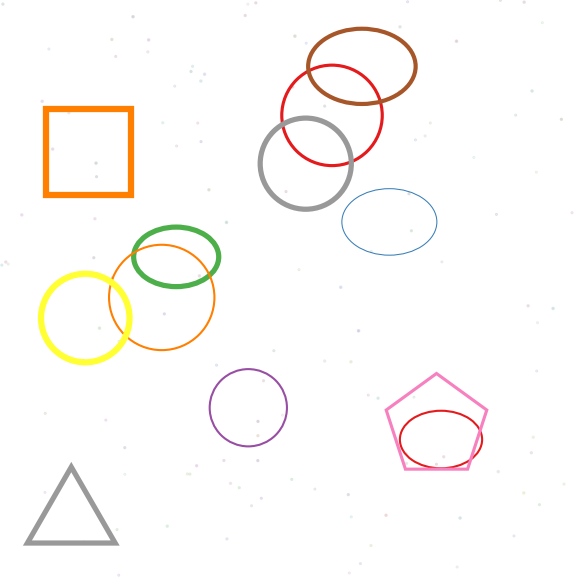[{"shape": "circle", "thickness": 1.5, "radius": 0.43, "center": [0.575, 0.799]}, {"shape": "oval", "thickness": 1, "radius": 0.36, "center": [0.764, 0.238]}, {"shape": "oval", "thickness": 0.5, "radius": 0.41, "center": [0.674, 0.615]}, {"shape": "oval", "thickness": 2.5, "radius": 0.37, "center": [0.305, 0.554]}, {"shape": "circle", "thickness": 1, "radius": 0.33, "center": [0.43, 0.293]}, {"shape": "circle", "thickness": 1, "radius": 0.46, "center": [0.28, 0.484]}, {"shape": "square", "thickness": 3, "radius": 0.37, "center": [0.153, 0.737]}, {"shape": "circle", "thickness": 3, "radius": 0.38, "center": [0.148, 0.448]}, {"shape": "oval", "thickness": 2, "radius": 0.47, "center": [0.627, 0.884]}, {"shape": "pentagon", "thickness": 1.5, "radius": 0.46, "center": [0.756, 0.261]}, {"shape": "triangle", "thickness": 2.5, "radius": 0.44, "center": [0.123, 0.103]}, {"shape": "circle", "thickness": 2.5, "radius": 0.39, "center": [0.529, 0.716]}]